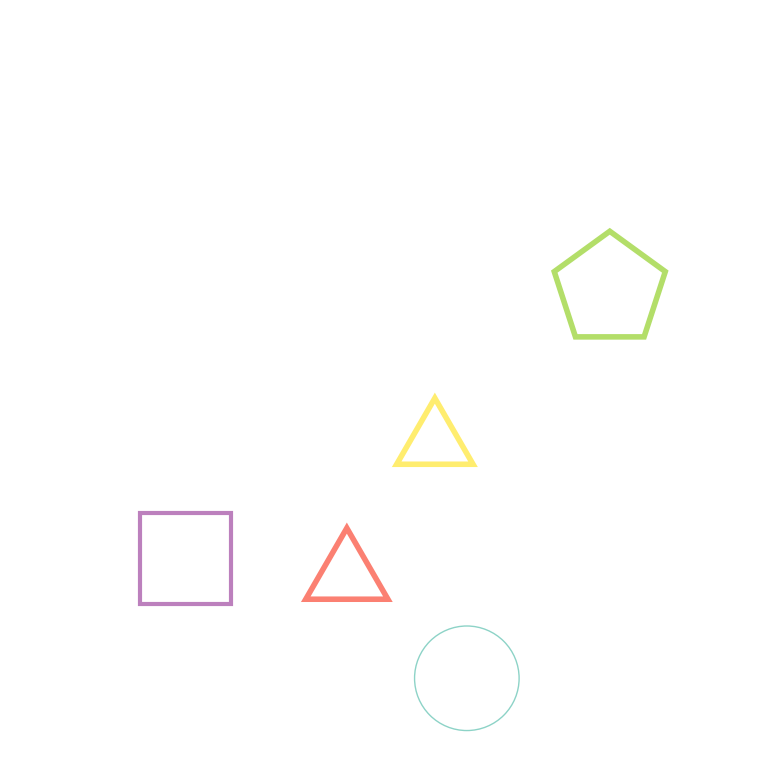[{"shape": "circle", "thickness": 0.5, "radius": 0.34, "center": [0.606, 0.119]}, {"shape": "triangle", "thickness": 2, "radius": 0.31, "center": [0.45, 0.253]}, {"shape": "pentagon", "thickness": 2, "radius": 0.38, "center": [0.792, 0.624]}, {"shape": "square", "thickness": 1.5, "radius": 0.3, "center": [0.241, 0.274]}, {"shape": "triangle", "thickness": 2, "radius": 0.29, "center": [0.565, 0.426]}]